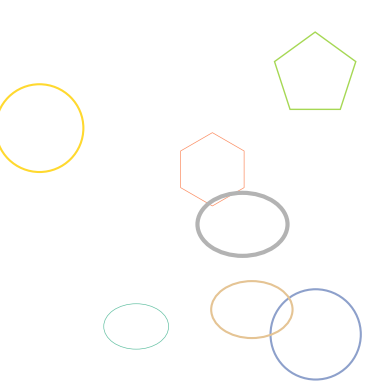[{"shape": "oval", "thickness": 0.5, "radius": 0.42, "center": [0.354, 0.152]}, {"shape": "hexagon", "thickness": 0.5, "radius": 0.48, "center": [0.552, 0.56]}, {"shape": "circle", "thickness": 1.5, "radius": 0.59, "center": [0.82, 0.131]}, {"shape": "pentagon", "thickness": 1, "radius": 0.55, "center": [0.819, 0.806]}, {"shape": "circle", "thickness": 1.5, "radius": 0.57, "center": [0.103, 0.667]}, {"shape": "oval", "thickness": 1.5, "radius": 0.53, "center": [0.654, 0.196]}, {"shape": "oval", "thickness": 3, "radius": 0.58, "center": [0.63, 0.417]}]